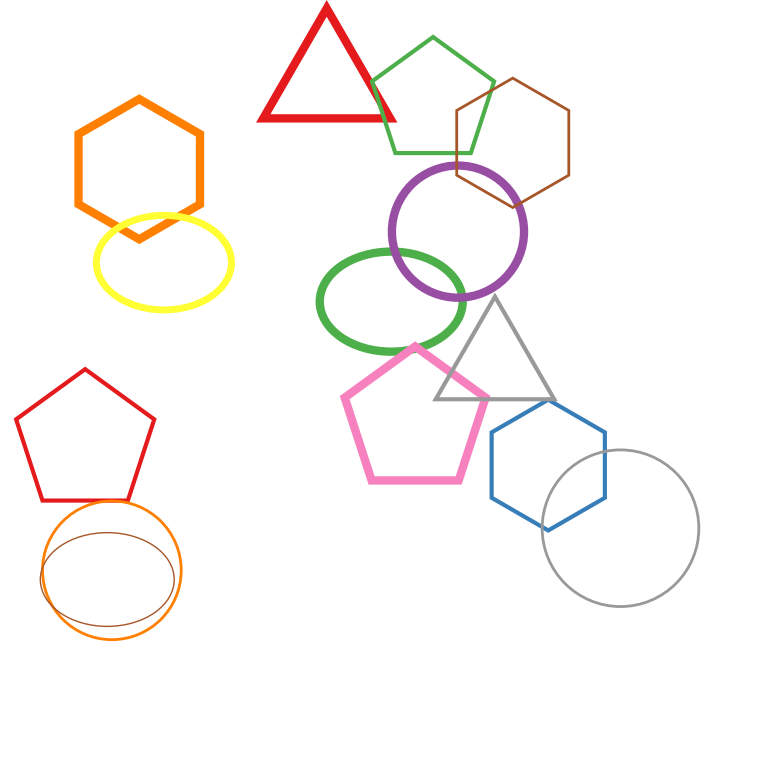[{"shape": "triangle", "thickness": 3, "radius": 0.48, "center": [0.424, 0.894]}, {"shape": "pentagon", "thickness": 1.5, "radius": 0.47, "center": [0.111, 0.426]}, {"shape": "hexagon", "thickness": 1.5, "radius": 0.42, "center": [0.712, 0.396]}, {"shape": "pentagon", "thickness": 1.5, "radius": 0.42, "center": [0.562, 0.869]}, {"shape": "oval", "thickness": 3, "radius": 0.46, "center": [0.508, 0.608]}, {"shape": "circle", "thickness": 3, "radius": 0.43, "center": [0.595, 0.699]}, {"shape": "circle", "thickness": 1, "radius": 0.45, "center": [0.145, 0.259]}, {"shape": "hexagon", "thickness": 3, "radius": 0.46, "center": [0.181, 0.78]}, {"shape": "oval", "thickness": 2.5, "radius": 0.44, "center": [0.213, 0.659]}, {"shape": "hexagon", "thickness": 1, "radius": 0.42, "center": [0.666, 0.815]}, {"shape": "oval", "thickness": 0.5, "radius": 0.43, "center": [0.139, 0.247]}, {"shape": "pentagon", "thickness": 3, "radius": 0.48, "center": [0.539, 0.454]}, {"shape": "circle", "thickness": 1, "radius": 0.51, "center": [0.806, 0.314]}, {"shape": "triangle", "thickness": 1.5, "radius": 0.44, "center": [0.643, 0.526]}]